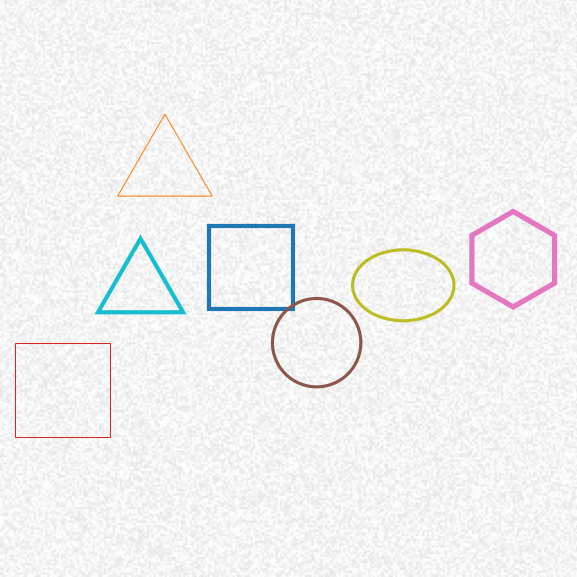[{"shape": "square", "thickness": 2, "radius": 0.36, "center": [0.435, 0.536]}, {"shape": "triangle", "thickness": 0.5, "radius": 0.47, "center": [0.286, 0.707]}, {"shape": "square", "thickness": 0.5, "radius": 0.41, "center": [0.108, 0.323]}, {"shape": "circle", "thickness": 1.5, "radius": 0.38, "center": [0.548, 0.406]}, {"shape": "hexagon", "thickness": 2.5, "radius": 0.41, "center": [0.889, 0.55]}, {"shape": "oval", "thickness": 1.5, "radius": 0.44, "center": [0.698, 0.505]}, {"shape": "triangle", "thickness": 2, "radius": 0.43, "center": [0.243, 0.501]}]